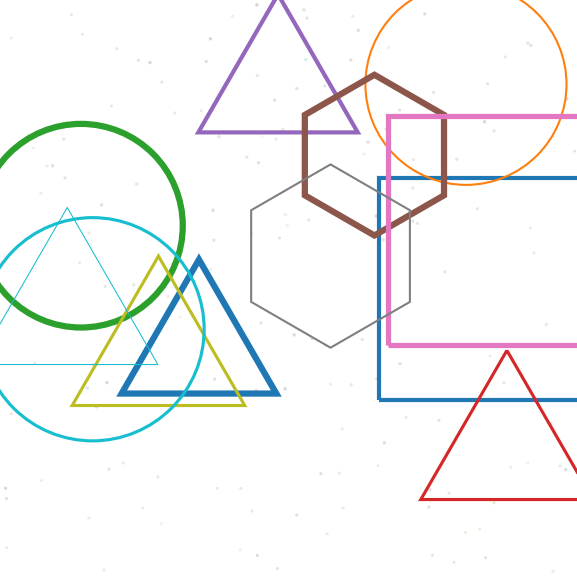[{"shape": "square", "thickness": 2, "radius": 0.96, "center": [0.848, 0.498]}, {"shape": "triangle", "thickness": 3, "radius": 0.77, "center": [0.345, 0.395]}, {"shape": "circle", "thickness": 1, "radius": 0.87, "center": [0.807, 0.853]}, {"shape": "circle", "thickness": 3, "radius": 0.88, "center": [0.14, 0.608]}, {"shape": "triangle", "thickness": 1.5, "radius": 0.86, "center": [0.878, 0.22]}, {"shape": "triangle", "thickness": 2, "radius": 0.8, "center": [0.481, 0.85]}, {"shape": "hexagon", "thickness": 3, "radius": 0.7, "center": [0.648, 0.731]}, {"shape": "square", "thickness": 2.5, "radius": 0.99, "center": [0.87, 0.6]}, {"shape": "hexagon", "thickness": 1, "radius": 0.79, "center": [0.572, 0.556]}, {"shape": "triangle", "thickness": 1.5, "radius": 0.86, "center": [0.274, 0.383]}, {"shape": "triangle", "thickness": 0.5, "radius": 0.91, "center": [0.116, 0.459]}, {"shape": "circle", "thickness": 1.5, "radius": 0.97, "center": [0.16, 0.429]}]